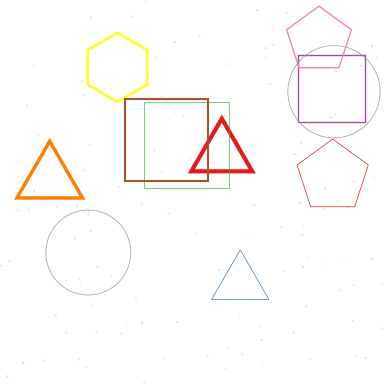[{"shape": "pentagon", "thickness": 0.5, "radius": 0.49, "center": [0.864, 0.542]}, {"shape": "triangle", "thickness": 3, "radius": 0.46, "center": [0.576, 0.601]}, {"shape": "triangle", "thickness": 0.5, "radius": 0.43, "center": [0.624, 0.265]}, {"shape": "square", "thickness": 0.5, "radius": 0.55, "center": [0.485, 0.623]}, {"shape": "square", "thickness": 1, "radius": 0.44, "center": [0.86, 0.77]}, {"shape": "triangle", "thickness": 2.5, "radius": 0.49, "center": [0.129, 0.535]}, {"shape": "hexagon", "thickness": 2, "radius": 0.45, "center": [0.305, 0.825]}, {"shape": "square", "thickness": 1.5, "radius": 0.54, "center": [0.432, 0.636]}, {"shape": "pentagon", "thickness": 1, "radius": 0.44, "center": [0.829, 0.895]}, {"shape": "circle", "thickness": 0.5, "radius": 0.55, "center": [0.229, 0.344]}, {"shape": "circle", "thickness": 0.5, "radius": 0.6, "center": [0.868, 0.762]}]